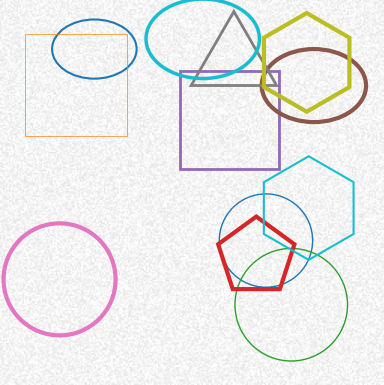[{"shape": "circle", "thickness": 1, "radius": 0.61, "center": [0.691, 0.375]}, {"shape": "oval", "thickness": 1.5, "radius": 0.55, "center": [0.245, 0.873]}, {"shape": "square", "thickness": 0.5, "radius": 0.66, "center": [0.196, 0.78]}, {"shape": "circle", "thickness": 1, "radius": 0.73, "center": [0.756, 0.209]}, {"shape": "pentagon", "thickness": 3, "radius": 0.52, "center": [0.666, 0.333]}, {"shape": "square", "thickness": 2, "radius": 0.64, "center": [0.596, 0.688]}, {"shape": "oval", "thickness": 3, "radius": 0.68, "center": [0.815, 0.778]}, {"shape": "circle", "thickness": 3, "radius": 0.73, "center": [0.155, 0.274]}, {"shape": "triangle", "thickness": 2, "radius": 0.64, "center": [0.607, 0.842]}, {"shape": "hexagon", "thickness": 3, "radius": 0.64, "center": [0.797, 0.838]}, {"shape": "hexagon", "thickness": 1.5, "radius": 0.67, "center": [0.802, 0.46]}, {"shape": "oval", "thickness": 2.5, "radius": 0.74, "center": [0.527, 0.899]}]